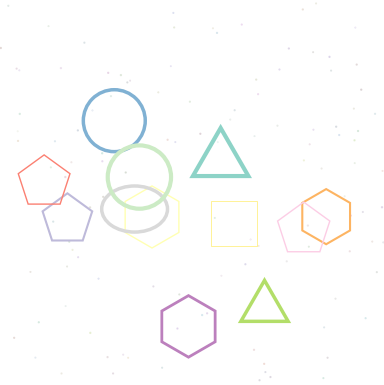[{"shape": "triangle", "thickness": 3, "radius": 0.42, "center": [0.573, 0.584]}, {"shape": "hexagon", "thickness": 1, "radius": 0.4, "center": [0.395, 0.436]}, {"shape": "pentagon", "thickness": 1.5, "radius": 0.34, "center": [0.175, 0.43]}, {"shape": "pentagon", "thickness": 1, "radius": 0.35, "center": [0.115, 0.527]}, {"shape": "circle", "thickness": 2.5, "radius": 0.4, "center": [0.297, 0.687]}, {"shape": "hexagon", "thickness": 1.5, "radius": 0.36, "center": [0.847, 0.437]}, {"shape": "triangle", "thickness": 2.5, "radius": 0.35, "center": [0.687, 0.201]}, {"shape": "pentagon", "thickness": 1, "radius": 0.36, "center": [0.789, 0.404]}, {"shape": "oval", "thickness": 2.5, "radius": 0.43, "center": [0.35, 0.457]}, {"shape": "hexagon", "thickness": 2, "radius": 0.4, "center": [0.49, 0.152]}, {"shape": "circle", "thickness": 3, "radius": 0.41, "center": [0.362, 0.54]}, {"shape": "square", "thickness": 0.5, "radius": 0.3, "center": [0.608, 0.42]}]